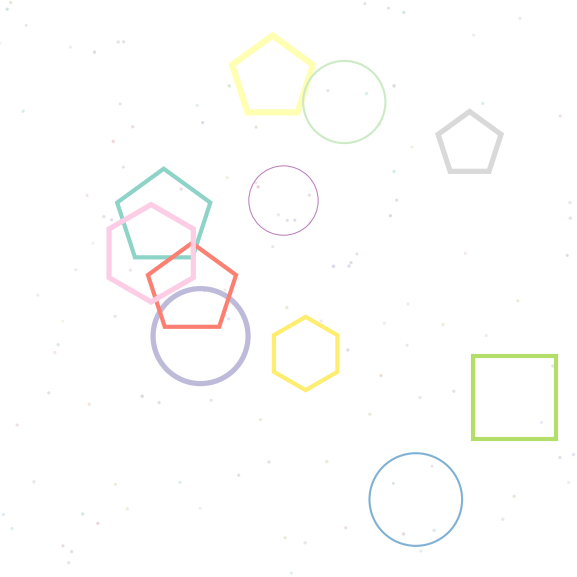[{"shape": "pentagon", "thickness": 2, "radius": 0.42, "center": [0.284, 0.622]}, {"shape": "pentagon", "thickness": 3, "radius": 0.37, "center": [0.472, 0.864]}, {"shape": "circle", "thickness": 2.5, "radius": 0.41, "center": [0.347, 0.417]}, {"shape": "pentagon", "thickness": 2, "radius": 0.4, "center": [0.332, 0.498]}, {"shape": "circle", "thickness": 1, "radius": 0.4, "center": [0.72, 0.134]}, {"shape": "square", "thickness": 2, "radius": 0.36, "center": [0.892, 0.311]}, {"shape": "hexagon", "thickness": 2.5, "radius": 0.42, "center": [0.262, 0.561]}, {"shape": "pentagon", "thickness": 2.5, "radius": 0.29, "center": [0.813, 0.749]}, {"shape": "circle", "thickness": 0.5, "radius": 0.3, "center": [0.491, 0.652]}, {"shape": "circle", "thickness": 1, "radius": 0.36, "center": [0.596, 0.823]}, {"shape": "hexagon", "thickness": 2, "radius": 0.32, "center": [0.529, 0.387]}]